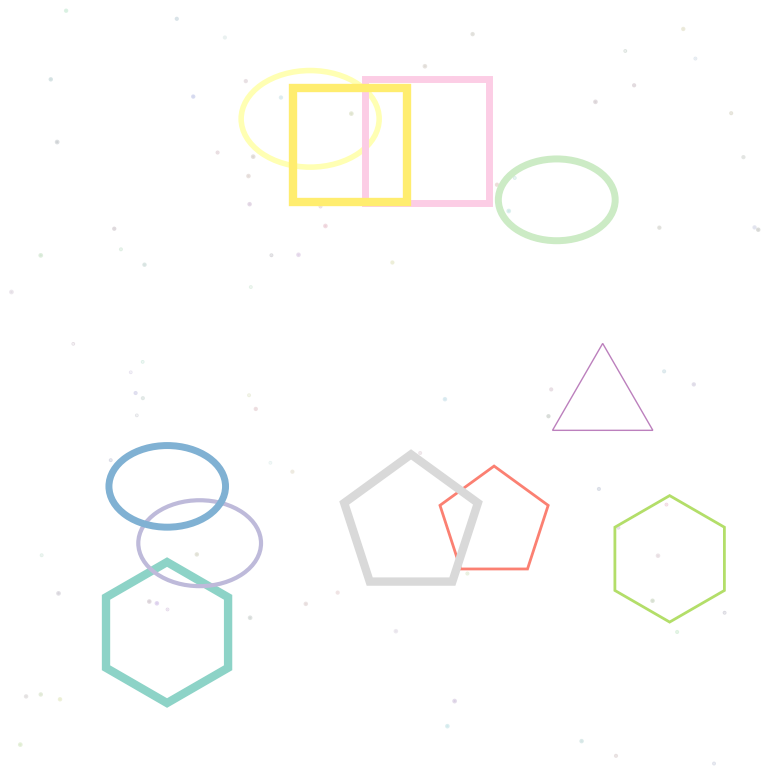[{"shape": "hexagon", "thickness": 3, "radius": 0.46, "center": [0.217, 0.179]}, {"shape": "oval", "thickness": 2, "radius": 0.45, "center": [0.403, 0.846]}, {"shape": "oval", "thickness": 1.5, "radius": 0.4, "center": [0.259, 0.295]}, {"shape": "pentagon", "thickness": 1, "radius": 0.37, "center": [0.642, 0.321]}, {"shape": "oval", "thickness": 2.5, "radius": 0.38, "center": [0.217, 0.368]}, {"shape": "hexagon", "thickness": 1, "radius": 0.41, "center": [0.87, 0.274]}, {"shape": "square", "thickness": 2.5, "radius": 0.4, "center": [0.554, 0.816]}, {"shape": "pentagon", "thickness": 3, "radius": 0.46, "center": [0.534, 0.319]}, {"shape": "triangle", "thickness": 0.5, "radius": 0.38, "center": [0.783, 0.479]}, {"shape": "oval", "thickness": 2.5, "radius": 0.38, "center": [0.723, 0.74]}, {"shape": "square", "thickness": 3, "radius": 0.37, "center": [0.454, 0.811]}]